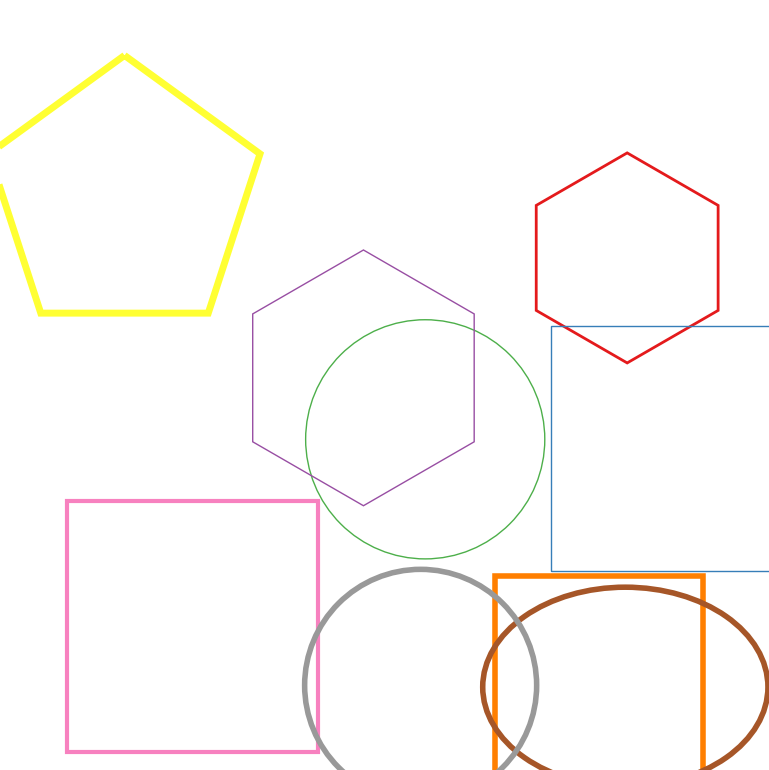[{"shape": "hexagon", "thickness": 1, "radius": 0.68, "center": [0.815, 0.665]}, {"shape": "square", "thickness": 0.5, "radius": 0.79, "center": [0.874, 0.417]}, {"shape": "circle", "thickness": 0.5, "radius": 0.78, "center": [0.552, 0.429]}, {"shape": "hexagon", "thickness": 0.5, "radius": 0.83, "center": [0.472, 0.509]}, {"shape": "square", "thickness": 2, "radius": 0.68, "center": [0.777, 0.117]}, {"shape": "pentagon", "thickness": 2.5, "radius": 0.93, "center": [0.162, 0.743]}, {"shape": "oval", "thickness": 2, "radius": 0.93, "center": [0.812, 0.108]}, {"shape": "square", "thickness": 1.5, "radius": 0.81, "center": [0.25, 0.186]}, {"shape": "circle", "thickness": 2, "radius": 0.75, "center": [0.546, 0.11]}]